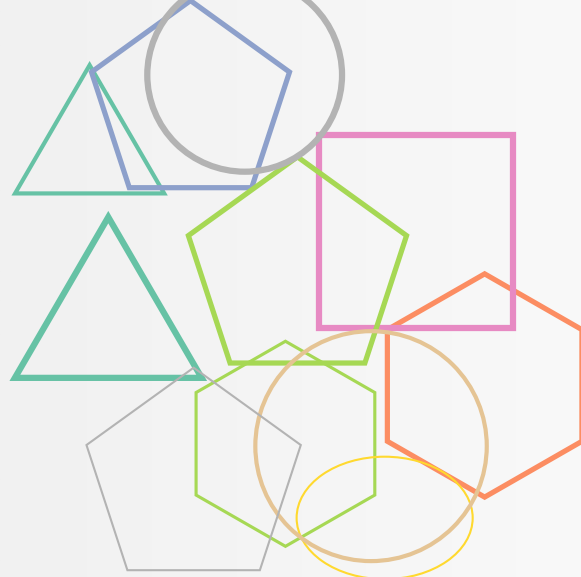[{"shape": "triangle", "thickness": 2, "radius": 0.74, "center": [0.154, 0.738]}, {"shape": "triangle", "thickness": 3, "radius": 0.93, "center": [0.186, 0.438]}, {"shape": "hexagon", "thickness": 2.5, "radius": 0.97, "center": [0.834, 0.332]}, {"shape": "pentagon", "thickness": 2.5, "radius": 0.9, "center": [0.328, 0.819]}, {"shape": "square", "thickness": 3, "radius": 0.83, "center": [0.716, 0.599]}, {"shape": "hexagon", "thickness": 1.5, "radius": 0.89, "center": [0.491, 0.231]}, {"shape": "pentagon", "thickness": 2.5, "radius": 0.99, "center": [0.512, 0.53]}, {"shape": "oval", "thickness": 1, "radius": 0.76, "center": [0.662, 0.102]}, {"shape": "circle", "thickness": 2, "radius": 1.0, "center": [0.638, 0.227]}, {"shape": "pentagon", "thickness": 1, "radius": 0.97, "center": [0.333, 0.169]}, {"shape": "circle", "thickness": 3, "radius": 0.84, "center": [0.421, 0.869]}]